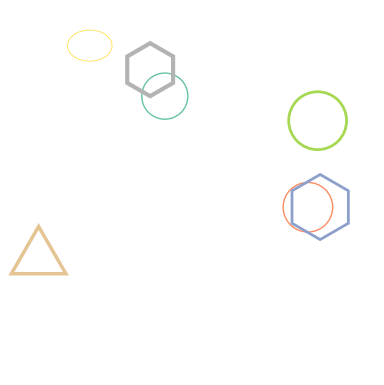[{"shape": "circle", "thickness": 1, "radius": 0.3, "center": [0.428, 0.75]}, {"shape": "circle", "thickness": 1, "radius": 0.32, "center": [0.8, 0.462]}, {"shape": "hexagon", "thickness": 2, "radius": 0.42, "center": [0.832, 0.462]}, {"shape": "circle", "thickness": 2, "radius": 0.38, "center": [0.825, 0.687]}, {"shape": "oval", "thickness": 0.5, "radius": 0.29, "center": [0.233, 0.882]}, {"shape": "triangle", "thickness": 2.5, "radius": 0.41, "center": [0.1, 0.33]}, {"shape": "hexagon", "thickness": 3, "radius": 0.34, "center": [0.39, 0.819]}]